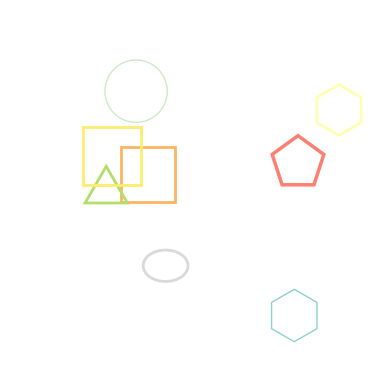[{"shape": "hexagon", "thickness": 1, "radius": 0.34, "center": [0.764, 0.18]}, {"shape": "hexagon", "thickness": 2, "radius": 0.33, "center": [0.88, 0.714]}, {"shape": "pentagon", "thickness": 2.5, "radius": 0.35, "center": [0.774, 0.577]}, {"shape": "square", "thickness": 2, "radius": 0.35, "center": [0.384, 0.547]}, {"shape": "triangle", "thickness": 2, "radius": 0.32, "center": [0.276, 0.504]}, {"shape": "oval", "thickness": 2, "radius": 0.29, "center": [0.43, 0.31]}, {"shape": "circle", "thickness": 1, "radius": 0.4, "center": [0.353, 0.763]}, {"shape": "square", "thickness": 2, "radius": 0.38, "center": [0.291, 0.595]}]